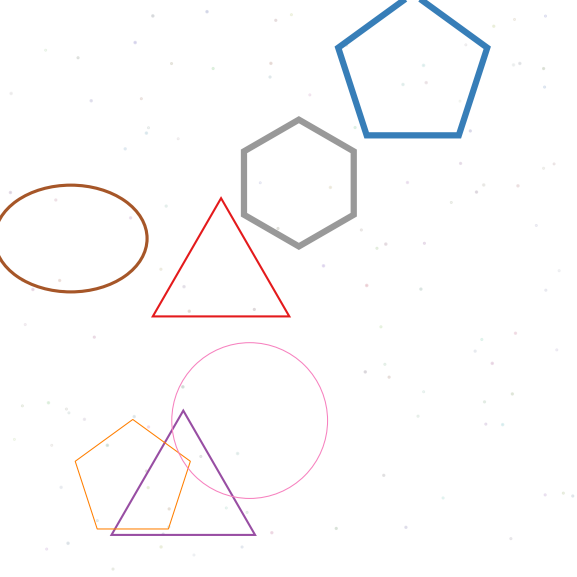[{"shape": "triangle", "thickness": 1, "radius": 0.68, "center": [0.383, 0.519]}, {"shape": "pentagon", "thickness": 3, "radius": 0.68, "center": [0.715, 0.875]}, {"shape": "triangle", "thickness": 1, "radius": 0.72, "center": [0.317, 0.145]}, {"shape": "pentagon", "thickness": 0.5, "radius": 0.52, "center": [0.23, 0.168]}, {"shape": "oval", "thickness": 1.5, "radius": 0.66, "center": [0.123, 0.586]}, {"shape": "circle", "thickness": 0.5, "radius": 0.67, "center": [0.432, 0.271]}, {"shape": "hexagon", "thickness": 3, "radius": 0.55, "center": [0.518, 0.682]}]